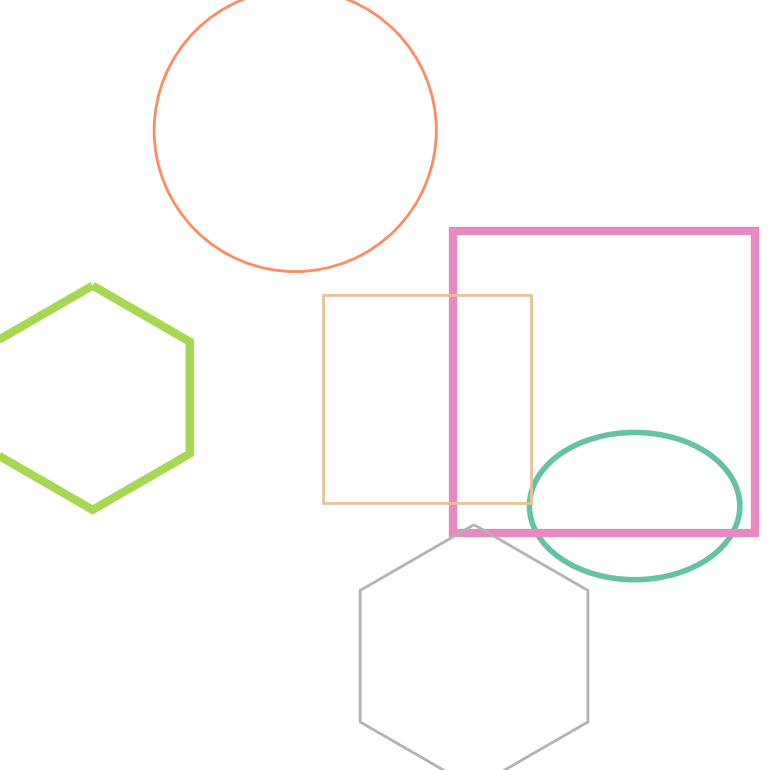[{"shape": "oval", "thickness": 2, "radius": 0.68, "center": [0.824, 0.343]}, {"shape": "circle", "thickness": 1, "radius": 0.92, "center": [0.383, 0.831]}, {"shape": "square", "thickness": 3, "radius": 0.98, "center": [0.785, 0.504]}, {"shape": "hexagon", "thickness": 3, "radius": 0.73, "center": [0.12, 0.483]}, {"shape": "square", "thickness": 1, "radius": 0.68, "center": [0.554, 0.482]}, {"shape": "hexagon", "thickness": 1, "radius": 0.85, "center": [0.616, 0.148]}]